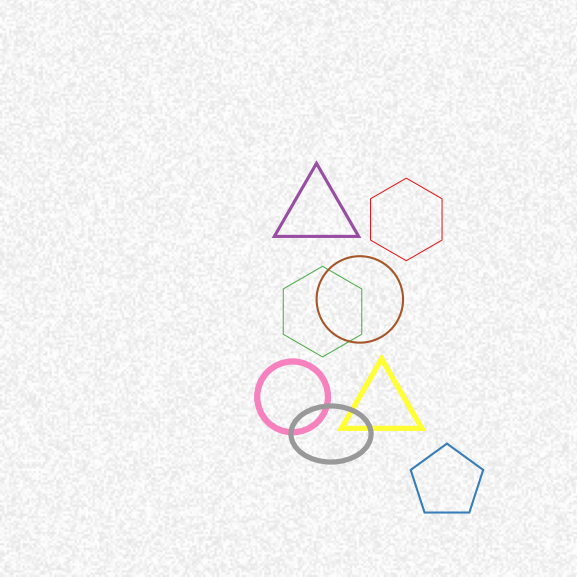[{"shape": "hexagon", "thickness": 0.5, "radius": 0.36, "center": [0.704, 0.619]}, {"shape": "pentagon", "thickness": 1, "radius": 0.33, "center": [0.774, 0.165]}, {"shape": "hexagon", "thickness": 0.5, "radius": 0.39, "center": [0.558, 0.46]}, {"shape": "triangle", "thickness": 1.5, "radius": 0.42, "center": [0.548, 0.632]}, {"shape": "triangle", "thickness": 2.5, "radius": 0.4, "center": [0.661, 0.298]}, {"shape": "circle", "thickness": 1, "radius": 0.37, "center": [0.623, 0.481]}, {"shape": "circle", "thickness": 3, "radius": 0.31, "center": [0.507, 0.312]}, {"shape": "oval", "thickness": 2.5, "radius": 0.35, "center": [0.573, 0.248]}]